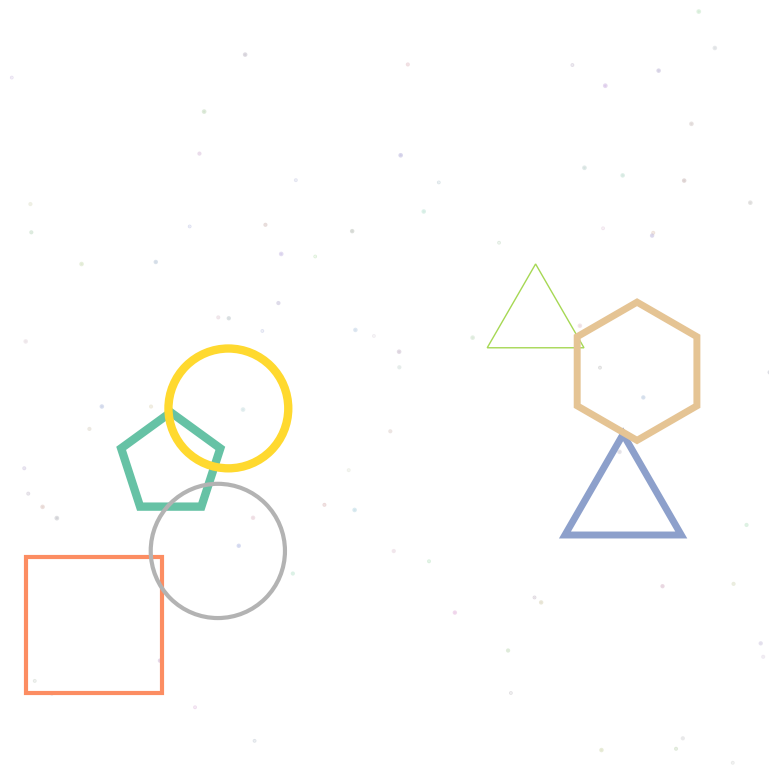[{"shape": "pentagon", "thickness": 3, "radius": 0.34, "center": [0.222, 0.397]}, {"shape": "square", "thickness": 1.5, "radius": 0.44, "center": [0.122, 0.188]}, {"shape": "triangle", "thickness": 2.5, "radius": 0.44, "center": [0.809, 0.349]}, {"shape": "triangle", "thickness": 0.5, "radius": 0.36, "center": [0.696, 0.585]}, {"shape": "circle", "thickness": 3, "radius": 0.39, "center": [0.297, 0.47]}, {"shape": "hexagon", "thickness": 2.5, "radius": 0.45, "center": [0.827, 0.518]}, {"shape": "circle", "thickness": 1.5, "radius": 0.44, "center": [0.283, 0.285]}]